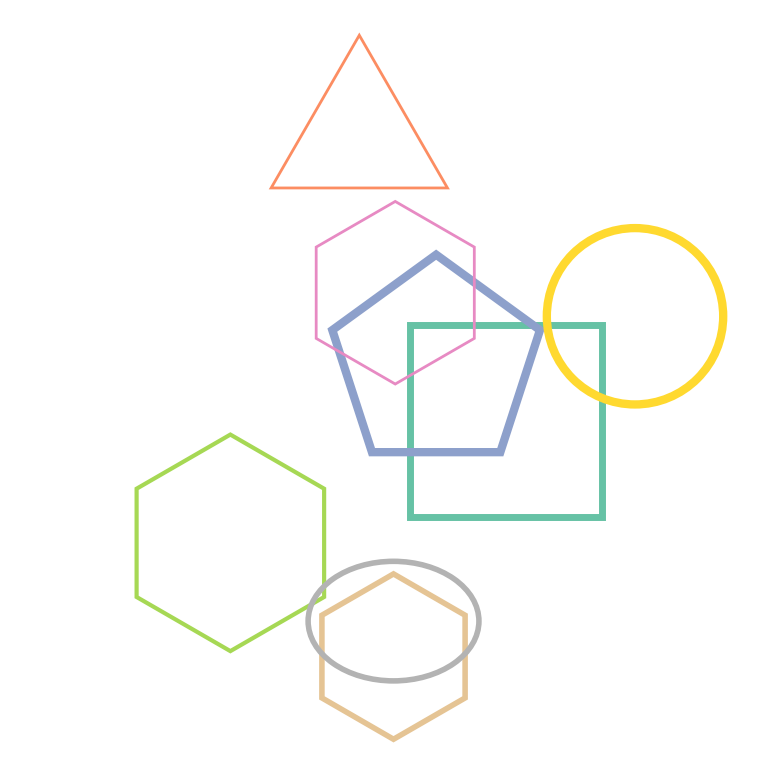[{"shape": "square", "thickness": 2.5, "radius": 0.62, "center": [0.657, 0.453]}, {"shape": "triangle", "thickness": 1, "radius": 0.66, "center": [0.467, 0.822]}, {"shape": "pentagon", "thickness": 3, "radius": 0.71, "center": [0.566, 0.527]}, {"shape": "hexagon", "thickness": 1, "radius": 0.59, "center": [0.513, 0.62]}, {"shape": "hexagon", "thickness": 1.5, "radius": 0.7, "center": [0.299, 0.295]}, {"shape": "circle", "thickness": 3, "radius": 0.57, "center": [0.825, 0.589]}, {"shape": "hexagon", "thickness": 2, "radius": 0.54, "center": [0.511, 0.147]}, {"shape": "oval", "thickness": 2, "radius": 0.55, "center": [0.511, 0.193]}]